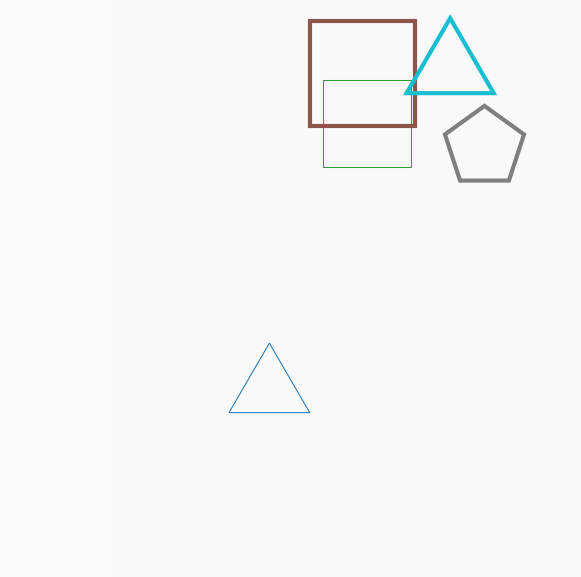[{"shape": "triangle", "thickness": 0.5, "radius": 0.4, "center": [0.463, 0.325]}, {"shape": "square", "thickness": 0.5, "radius": 0.38, "center": [0.631, 0.785]}, {"shape": "square", "thickness": 2, "radius": 0.45, "center": [0.624, 0.871]}, {"shape": "pentagon", "thickness": 2, "radius": 0.36, "center": [0.834, 0.744]}, {"shape": "triangle", "thickness": 2, "radius": 0.43, "center": [0.774, 0.881]}]